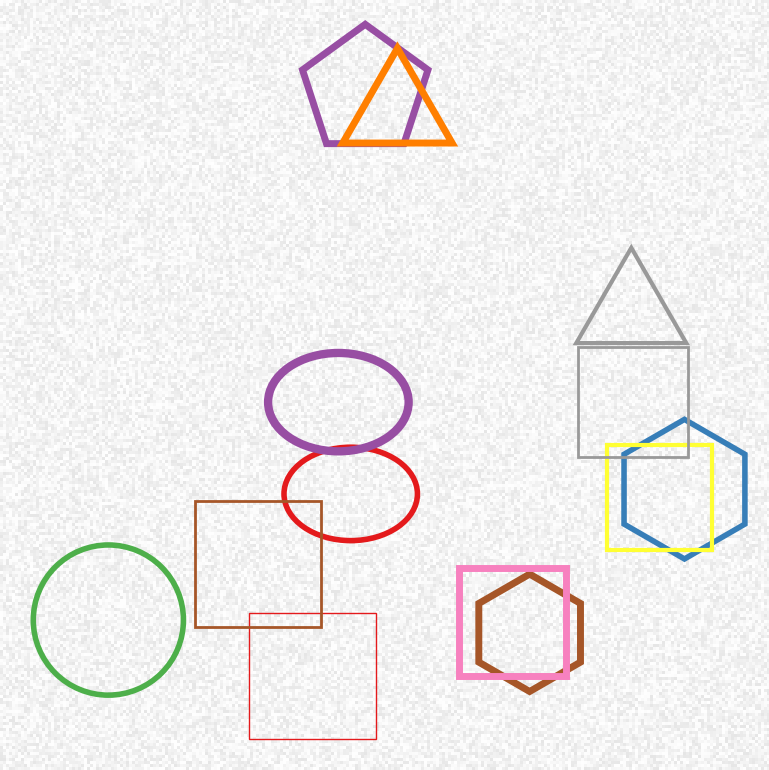[{"shape": "square", "thickness": 0.5, "radius": 0.41, "center": [0.406, 0.122]}, {"shape": "oval", "thickness": 2, "radius": 0.43, "center": [0.455, 0.359]}, {"shape": "hexagon", "thickness": 2, "radius": 0.45, "center": [0.889, 0.365]}, {"shape": "circle", "thickness": 2, "radius": 0.49, "center": [0.141, 0.195]}, {"shape": "oval", "thickness": 3, "radius": 0.46, "center": [0.439, 0.478]}, {"shape": "pentagon", "thickness": 2.5, "radius": 0.43, "center": [0.474, 0.883]}, {"shape": "triangle", "thickness": 2.5, "radius": 0.41, "center": [0.516, 0.855]}, {"shape": "square", "thickness": 1.5, "radius": 0.34, "center": [0.856, 0.354]}, {"shape": "square", "thickness": 1, "radius": 0.41, "center": [0.335, 0.268]}, {"shape": "hexagon", "thickness": 2.5, "radius": 0.38, "center": [0.688, 0.178]}, {"shape": "square", "thickness": 2.5, "radius": 0.35, "center": [0.665, 0.192]}, {"shape": "square", "thickness": 1, "radius": 0.36, "center": [0.823, 0.478]}, {"shape": "triangle", "thickness": 1.5, "radius": 0.41, "center": [0.82, 0.596]}]